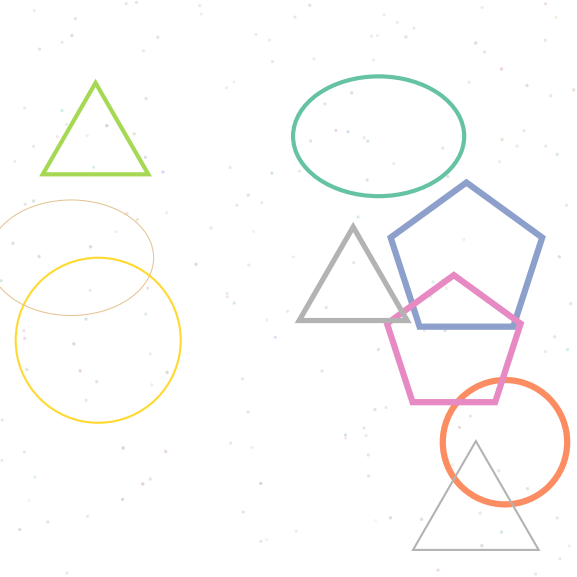[{"shape": "oval", "thickness": 2, "radius": 0.74, "center": [0.656, 0.763]}, {"shape": "circle", "thickness": 3, "radius": 0.54, "center": [0.874, 0.233]}, {"shape": "pentagon", "thickness": 3, "radius": 0.69, "center": [0.808, 0.545]}, {"shape": "pentagon", "thickness": 3, "radius": 0.61, "center": [0.786, 0.401]}, {"shape": "triangle", "thickness": 2, "radius": 0.53, "center": [0.165, 0.75]}, {"shape": "circle", "thickness": 1, "radius": 0.71, "center": [0.17, 0.41]}, {"shape": "oval", "thickness": 0.5, "radius": 0.71, "center": [0.123, 0.553]}, {"shape": "triangle", "thickness": 2.5, "radius": 0.54, "center": [0.612, 0.498]}, {"shape": "triangle", "thickness": 1, "radius": 0.63, "center": [0.824, 0.11]}]